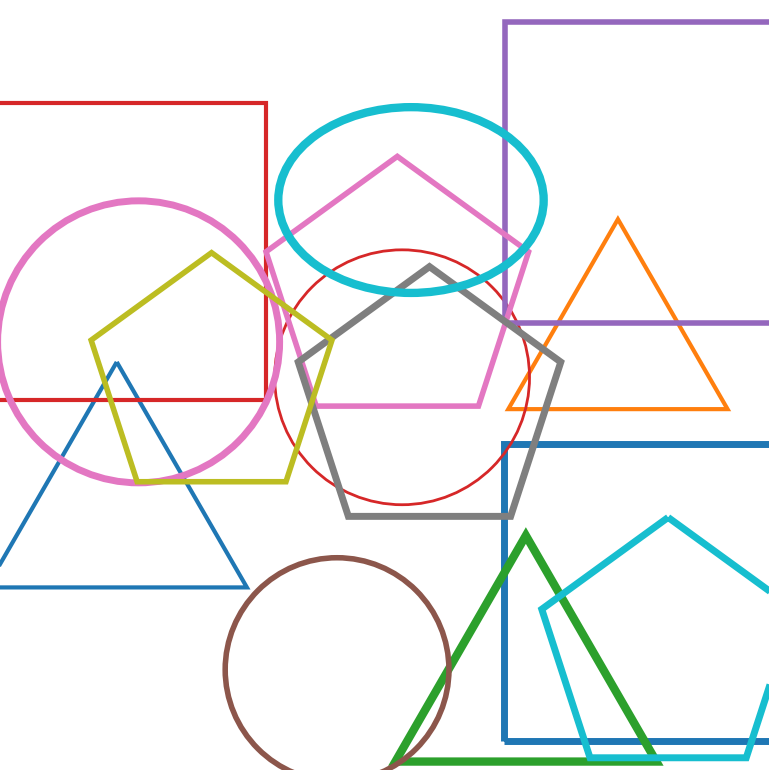[{"shape": "triangle", "thickness": 1.5, "radius": 0.98, "center": [0.152, 0.335]}, {"shape": "square", "thickness": 2.5, "radius": 0.96, "center": [0.848, 0.231]}, {"shape": "triangle", "thickness": 1.5, "radius": 0.82, "center": [0.802, 0.551]}, {"shape": "triangle", "thickness": 3, "radius": 0.98, "center": [0.683, 0.109]}, {"shape": "circle", "thickness": 1, "radius": 0.83, "center": [0.522, 0.51]}, {"shape": "square", "thickness": 1.5, "radius": 0.97, "center": [0.152, 0.674]}, {"shape": "square", "thickness": 2, "radius": 0.98, "center": [0.851, 0.776]}, {"shape": "circle", "thickness": 2, "radius": 0.73, "center": [0.438, 0.13]}, {"shape": "circle", "thickness": 2.5, "radius": 0.92, "center": [0.18, 0.556]}, {"shape": "pentagon", "thickness": 2, "radius": 0.9, "center": [0.516, 0.618]}, {"shape": "pentagon", "thickness": 2.5, "radius": 0.9, "center": [0.558, 0.474]}, {"shape": "pentagon", "thickness": 2, "radius": 0.82, "center": [0.275, 0.507]}, {"shape": "pentagon", "thickness": 2.5, "radius": 0.86, "center": [0.868, 0.155]}, {"shape": "oval", "thickness": 3, "radius": 0.86, "center": [0.534, 0.74]}]